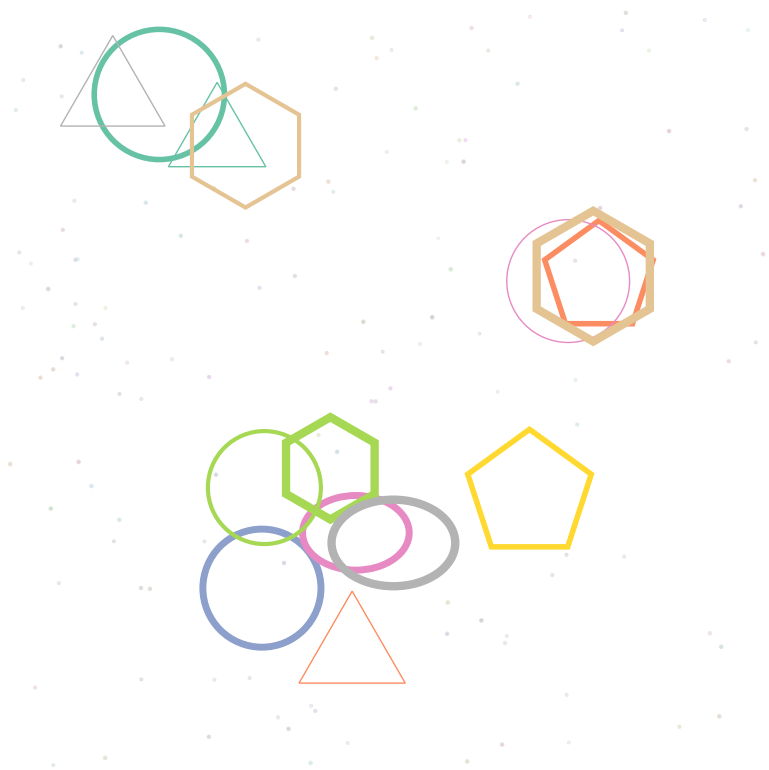[{"shape": "circle", "thickness": 2, "radius": 0.42, "center": [0.207, 0.877]}, {"shape": "triangle", "thickness": 0.5, "radius": 0.37, "center": [0.282, 0.82]}, {"shape": "pentagon", "thickness": 2, "radius": 0.37, "center": [0.778, 0.64]}, {"shape": "triangle", "thickness": 0.5, "radius": 0.4, "center": [0.457, 0.153]}, {"shape": "circle", "thickness": 2.5, "radius": 0.38, "center": [0.34, 0.236]}, {"shape": "circle", "thickness": 0.5, "radius": 0.4, "center": [0.738, 0.635]}, {"shape": "oval", "thickness": 2.5, "radius": 0.35, "center": [0.462, 0.308]}, {"shape": "hexagon", "thickness": 3, "radius": 0.33, "center": [0.429, 0.392]}, {"shape": "circle", "thickness": 1.5, "radius": 0.37, "center": [0.343, 0.367]}, {"shape": "pentagon", "thickness": 2, "radius": 0.42, "center": [0.688, 0.358]}, {"shape": "hexagon", "thickness": 3, "radius": 0.42, "center": [0.77, 0.641]}, {"shape": "hexagon", "thickness": 1.5, "radius": 0.4, "center": [0.319, 0.811]}, {"shape": "triangle", "thickness": 0.5, "radius": 0.39, "center": [0.146, 0.875]}, {"shape": "oval", "thickness": 3, "radius": 0.4, "center": [0.511, 0.295]}]